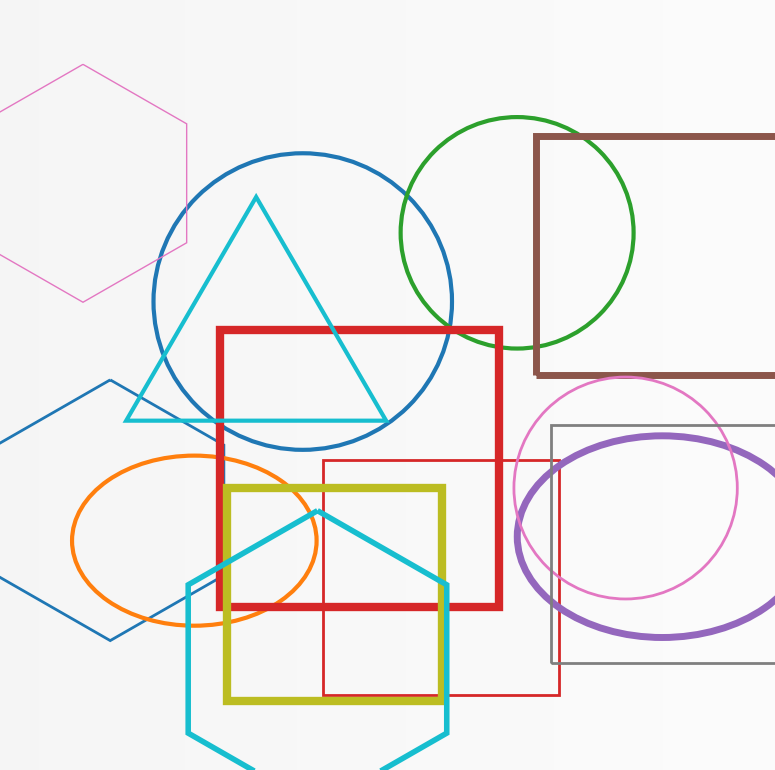[{"shape": "circle", "thickness": 1.5, "radius": 0.96, "center": [0.391, 0.608]}, {"shape": "hexagon", "thickness": 1, "radius": 0.85, "center": [0.142, 0.337]}, {"shape": "oval", "thickness": 1.5, "radius": 0.79, "center": [0.251, 0.298]}, {"shape": "circle", "thickness": 1.5, "radius": 0.75, "center": [0.667, 0.698]}, {"shape": "square", "thickness": 3, "radius": 0.9, "center": [0.464, 0.392]}, {"shape": "square", "thickness": 1, "radius": 0.76, "center": [0.569, 0.25]}, {"shape": "oval", "thickness": 2.5, "radius": 0.94, "center": [0.855, 0.303]}, {"shape": "square", "thickness": 2.5, "radius": 0.78, "center": [0.847, 0.669]}, {"shape": "hexagon", "thickness": 0.5, "radius": 0.77, "center": [0.107, 0.762]}, {"shape": "circle", "thickness": 1, "radius": 0.72, "center": [0.807, 0.366]}, {"shape": "square", "thickness": 1, "radius": 0.77, "center": [0.865, 0.294]}, {"shape": "square", "thickness": 3, "radius": 0.69, "center": [0.431, 0.228]}, {"shape": "triangle", "thickness": 1.5, "radius": 0.97, "center": [0.331, 0.55]}, {"shape": "hexagon", "thickness": 2, "radius": 0.96, "center": [0.41, 0.144]}]